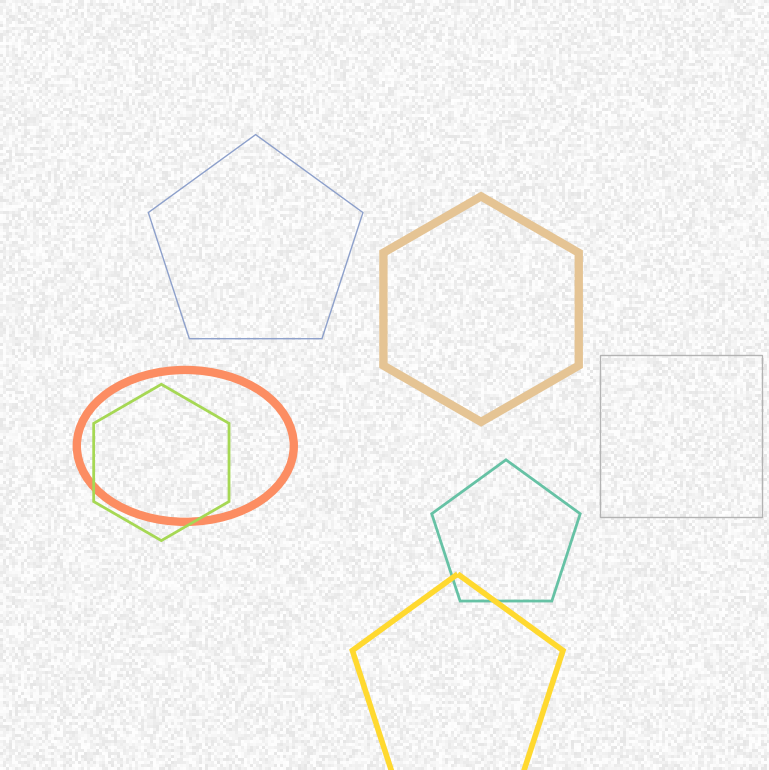[{"shape": "pentagon", "thickness": 1, "radius": 0.51, "center": [0.657, 0.301]}, {"shape": "oval", "thickness": 3, "radius": 0.7, "center": [0.241, 0.421]}, {"shape": "pentagon", "thickness": 0.5, "radius": 0.73, "center": [0.332, 0.679]}, {"shape": "hexagon", "thickness": 1, "radius": 0.51, "center": [0.21, 0.399]}, {"shape": "pentagon", "thickness": 2, "radius": 0.72, "center": [0.594, 0.111]}, {"shape": "hexagon", "thickness": 3, "radius": 0.73, "center": [0.625, 0.598]}, {"shape": "square", "thickness": 0.5, "radius": 0.52, "center": [0.884, 0.434]}]